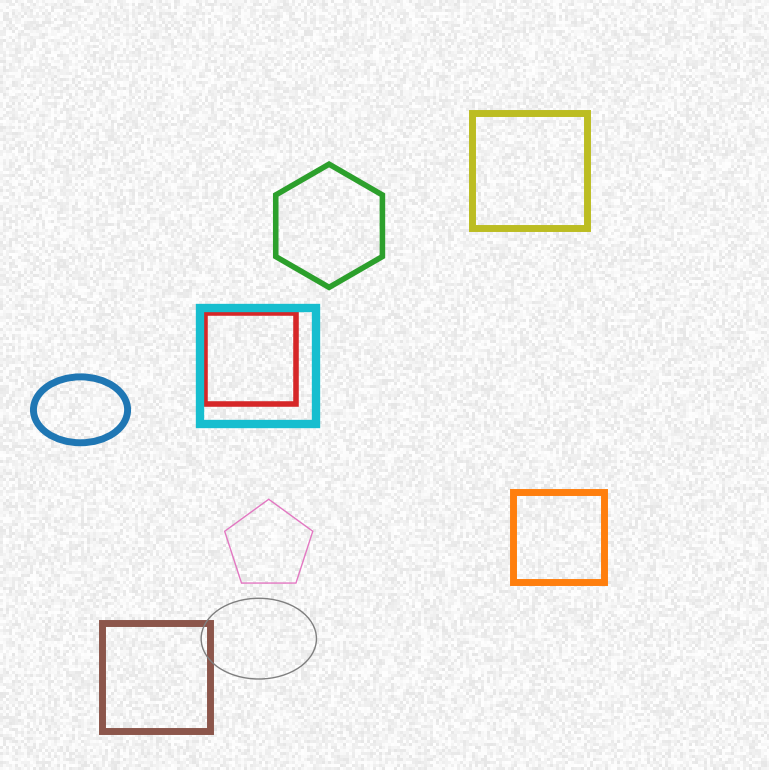[{"shape": "oval", "thickness": 2.5, "radius": 0.31, "center": [0.105, 0.468]}, {"shape": "square", "thickness": 2.5, "radius": 0.29, "center": [0.725, 0.303]}, {"shape": "hexagon", "thickness": 2, "radius": 0.4, "center": [0.427, 0.707]}, {"shape": "square", "thickness": 2, "radius": 0.3, "center": [0.325, 0.535]}, {"shape": "square", "thickness": 2.5, "radius": 0.35, "center": [0.203, 0.121]}, {"shape": "pentagon", "thickness": 0.5, "radius": 0.3, "center": [0.349, 0.291]}, {"shape": "oval", "thickness": 0.5, "radius": 0.37, "center": [0.336, 0.171]}, {"shape": "square", "thickness": 2.5, "radius": 0.37, "center": [0.688, 0.779]}, {"shape": "square", "thickness": 3, "radius": 0.37, "center": [0.335, 0.525]}]